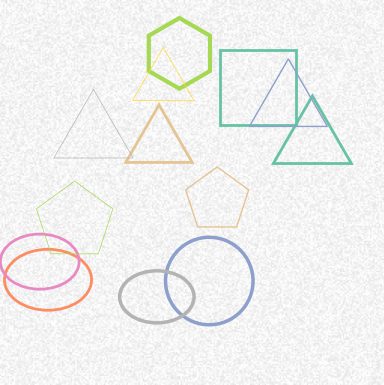[{"shape": "square", "thickness": 2, "radius": 0.49, "center": [0.67, 0.773]}, {"shape": "triangle", "thickness": 2, "radius": 0.59, "center": [0.811, 0.634]}, {"shape": "oval", "thickness": 2, "radius": 0.57, "center": [0.125, 0.273]}, {"shape": "triangle", "thickness": 1, "radius": 0.58, "center": [0.749, 0.73]}, {"shape": "circle", "thickness": 2.5, "radius": 0.57, "center": [0.544, 0.27]}, {"shape": "oval", "thickness": 2, "radius": 0.51, "center": [0.103, 0.32]}, {"shape": "pentagon", "thickness": 0.5, "radius": 0.52, "center": [0.194, 0.425]}, {"shape": "hexagon", "thickness": 3, "radius": 0.46, "center": [0.466, 0.861]}, {"shape": "triangle", "thickness": 0.5, "radius": 0.46, "center": [0.424, 0.785]}, {"shape": "pentagon", "thickness": 1, "radius": 0.43, "center": [0.564, 0.48]}, {"shape": "triangle", "thickness": 2, "radius": 0.5, "center": [0.413, 0.628]}, {"shape": "oval", "thickness": 2.5, "radius": 0.48, "center": [0.407, 0.229]}, {"shape": "triangle", "thickness": 0.5, "radius": 0.59, "center": [0.243, 0.649]}]